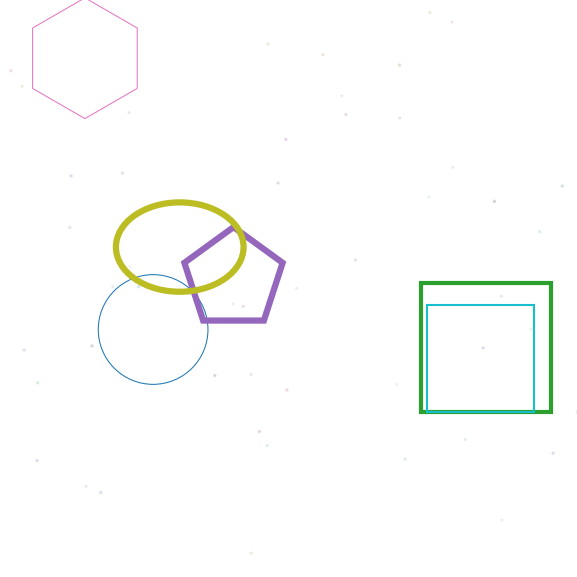[{"shape": "circle", "thickness": 0.5, "radius": 0.47, "center": [0.265, 0.429]}, {"shape": "square", "thickness": 2, "radius": 0.56, "center": [0.841, 0.397]}, {"shape": "pentagon", "thickness": 3, "radius": 0.45, "center": [0.404, 0.516]}, {"shape": "hexagon", "thickness": 0.5, "radius": 0.52, "center": [0.147, 0.898]}, {"shape": "oval", "thickness": 3, "radius": 0.55, "center": [0.311, 0.571]}, {"shape": "square", "thickness": 1, "radius": 0.46, "center": [0.832, 0.378]}]